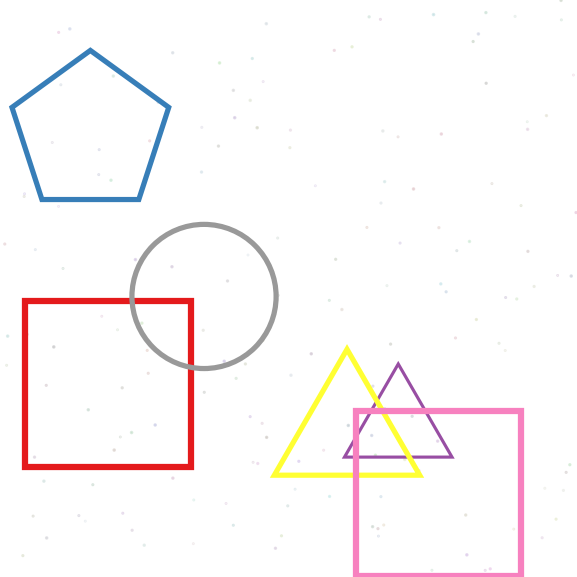[{"shape": "square", "thickness": 3, "radius": 0.72, "center": [0.187, 0.334]}, {"shape": "pentagon", "thickness": 2.5, "radius": 0.71, "center": [0.156, 0.769]}, {"shape": "triangle", "thickness": 1.5, "radius": 0.54, "center": [0.69, 0.261]}, {"shape": "triangle", "thickness": 2.5, "radius": 0.73, "center": [0.601, 0.249]}, {"shape": "square", "thickness": 3, "radius": 0.71, "center": [0.759, 0.145]}, {"shape": "circle", "thickness": 2.5, "radius": 0.62, "center": [0.353, 0.486]}]